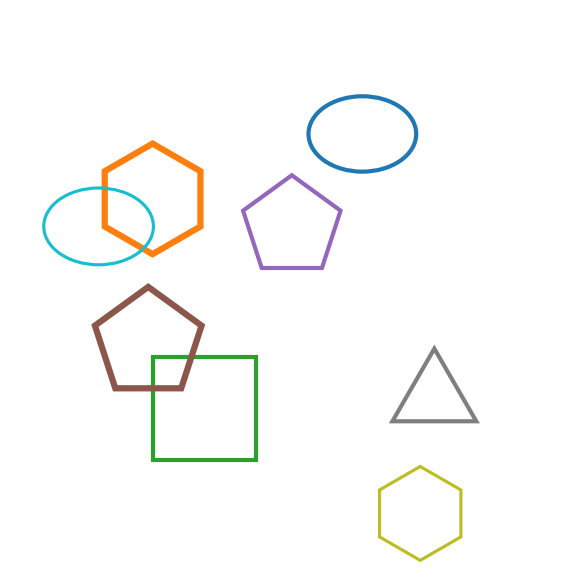[{"shape": "oval", "thickness": 2, "radius": 0.47, "center": [0.627, 0.767]}, {"shape": "hexagon", "thickness": 3, "radius": 0.48, "center": [0.264, 0.655]}, {"shape": "square", "thickness": 2, "radius": 0.44, "center": [0.354, 0.292]}, {"shape": "pentagon", "thickness": 2, "radius": 0.44, "center": [0.505, 0.607]}, {"shape": "pentagon", "thickness": 3, "radius": 0.49, "center": [0.257, 0.405]}, {"shape": "triangle", "thickness": 2, "radius": 0.42, "center": [0.752, 0.312]}, {"shape": "hexagon", "thickness": 1.5, "radius": 0.41, "center": [0.728, 0.11]}, {"shape": "oval", "thickness": 1.5, "radius": 0.47, "center": [0.171, 0.607]}]